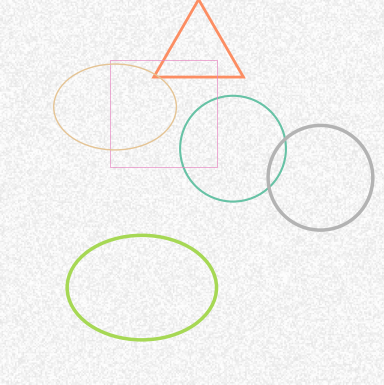[{"shape": "circle", "thickness": 1.5, "radius": 0.69, "center": [0.605, 0.614]}, {"shape": "triangle", "thickness": 2, "radius": 0.67, "center": [0.516, 0.867]}, {"shape": "square", "thickness": 0.5, "radius": 0.7, "center": [0.424, 0.706]}, {"shape": "oval", "thickness": 2.5, "radius": 0.97, "center": [0.368, 0.253]}, {"shape": "oval", "thickness": 1, "radius": 0.8, "center": [0.299, 0.722]}, {"shape": "circle", "thickness": 2.5, "radius": 0.68, "center": [0.832, 0.538]}]